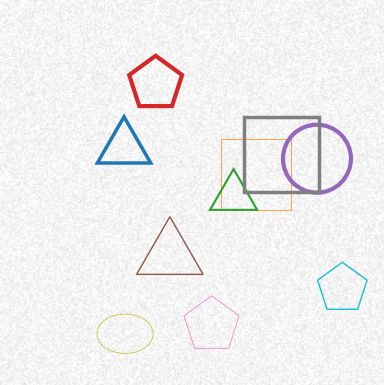[{"shape": "triangle", "thickness": 2.5, "radius": 0.4, "center": [0.322, 0.617]}, {"shape": "square", "thickness": 0.5, "radius": 0.46, "center": [0.665, 0.546]}, {"shape": "triangle", "thickness": 1.5, "radius": 0.35, "center": [0.607, 0.49]}, {"shape": "pentagon", "thickness": 3, "radius": 0.36, "center": [0.404, 0.783]}, {"shape": "circle", "thickness": 3, "radius": 0.44, "center": [0.823, 0.588]}, {"shape": "triangle", "thickness": 1, "radius": 0.5, "center": [0.441, 0.337]}, {"shape": "pentagon", "thickness": 0.5, "radius": 0.38, "center": [0.55, 0.156]}, {"shape": "square", "thickness": 2.5, "radius": 0.49, "center": [0.73, 0.599]}, {"shape": "oval", "thickness": 0.5, "radius": 0.36, "center": [0.325, 0.133]}, {"shape": "pentagon", "thickness": 1, "radius": 0.34, "center": [0.889, 0.251]}]